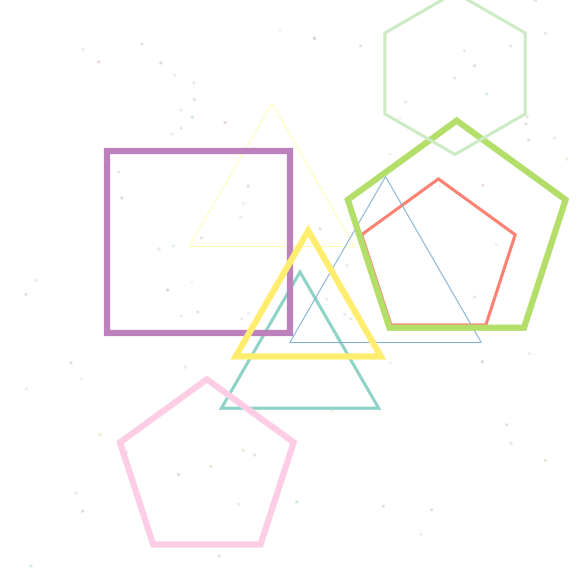[{"shape": "triangle", "thickness": 1.5, "radius": 0.79, "center": [0.52, 0.371]}, {"shape": "triangle", "thickness": 0.5, "radius": 0.83, "center": [0.471, 0.655]}, {"shape": "pentagon", "thickness": 1.5, "radius": 0.7, "center": [0.759, 0.549]}, {"shape": "triangle", "thickness": 0.5, "radius": 0.96, "center": [0.668, 0.502]}, {"shape": "pentagon", "thickness": 3, "radius": 0.99, "center": [0.791, 0.592]}, {"shape": "pentagon", "thickness": 3, "radius": 0.79, "center": [0.358, 0.184]}, {"shape": "square", "thickness": 3, "radius": 0.79, "center": [0.343, 0.58]}, {"shape": "hexagon", "thickness": 1.5, "radius": 0.7, "center": [0.788, 0.872]}, {"shape": "triangle", "thickness": 3, "radius": 0.73, "center": [0.534, 0.455]}]